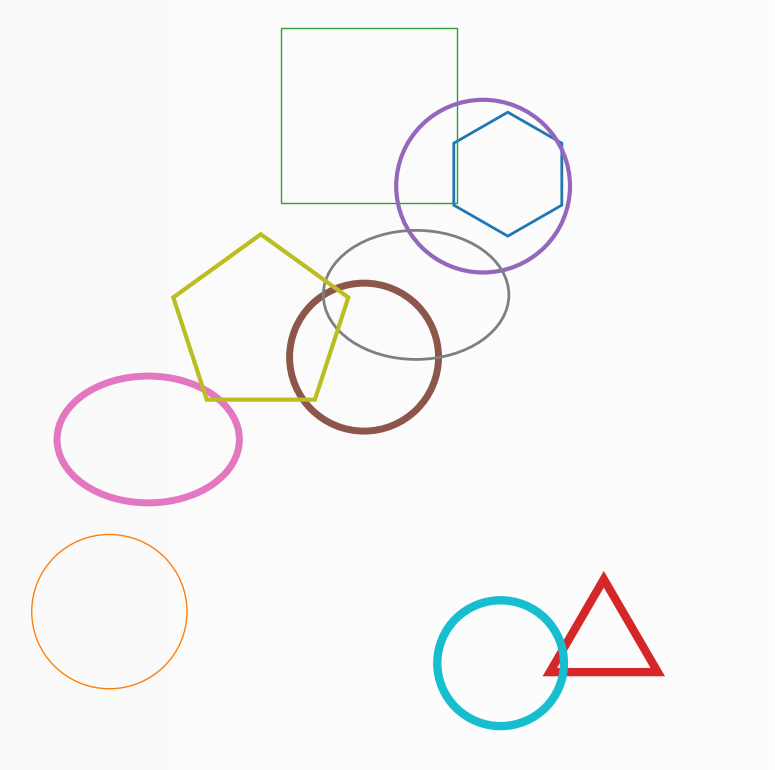[{"shape": "hexagon", "thickness": 1, "radius": 0.4, "center": [0.655, 0.774]}, {"shape": "circle", "thickness": 0.5, "radius": 0.5, "center": [0.141, 0.206]}, {"shape": "square", "thickness": 0.5, "radius": 0.57, "center": [0.477, 0.85]}, {"shape": "triangle", "thickness": 3, "radius": 0.4, "center": [0.779, 0.167]}, {"shape": "circle", "thickness": 1.5, "radius": 0.56, "center": [0.623, 0.758]}, {"shape": "circle", "thickness": 2.5, "radius": 0.48, "center": [0.47, 0.536]}, {"shape": "oval", "thickness": 2.5, "radius": 0.59, "center": [0.191, 0.429]}, {"shape": "oval", "thickness": 1, "radius": 0.6, "center": [0.537, 0.617]}, {"shape": "pentagon", "thickness": 1.5, "radius": 0.59, "center": [0.337, 0.577]}, {"shape": "circle", "thickness": 3, "radius": 0.41, "center": [0.646, 0.139]}]